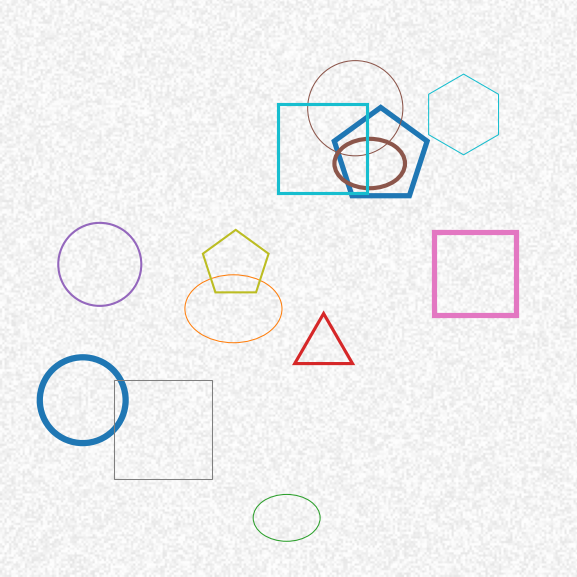[{"shape": "circle", "thickness": 3, "radius": 0.37, "center": [0.143, 0.306]}, {"shape": "pentagon", "thickness": 2.5, "radius": 0.42, "center": [0.659, 0.729]}, {"shape": "oval", "thickness": 0.5, "radius": 0.42, "center": [0.404, 0.464]}, {"shape": "oval", "thickness": 0.5, "radius": 0.29, "center": [0.496, 0.102]}, {"shape": "triangle", "thickness": 1.5, "radius": 0.29, "center": [0.56, 0.398]}, {"shape": "circle", "thickness": 1, "radius": 0.36, "center": [0.173, 0.541]}, {"shape": "oval", "thickness": 2, "radius": 0.31, "center": [0.64, 0.716]}, {"shape": "circle", "thickness": 0.5, "radius": 0.41, "center": [0.615, 0.812]}, {"shape": "square", "thickness": 2.5, "radius": 0.36, "center": [0.822, 0.525]}, {"shape": "square", "thickness": 0.5, "radius": 0.43, "center": [0.283, 0.255]}, {"shape": "pentagon", "thickness": 1, "radius": 0.3, "center": [0.408, 0.541]}, {"shape": "square", "thickness": 1.5, "radius": 0.39, "center": [0.558, 0.741]}, {"shape": "hexagon", "thickness": 0.5, "radius": 0.35, "center": [0.803, 0.801]}]